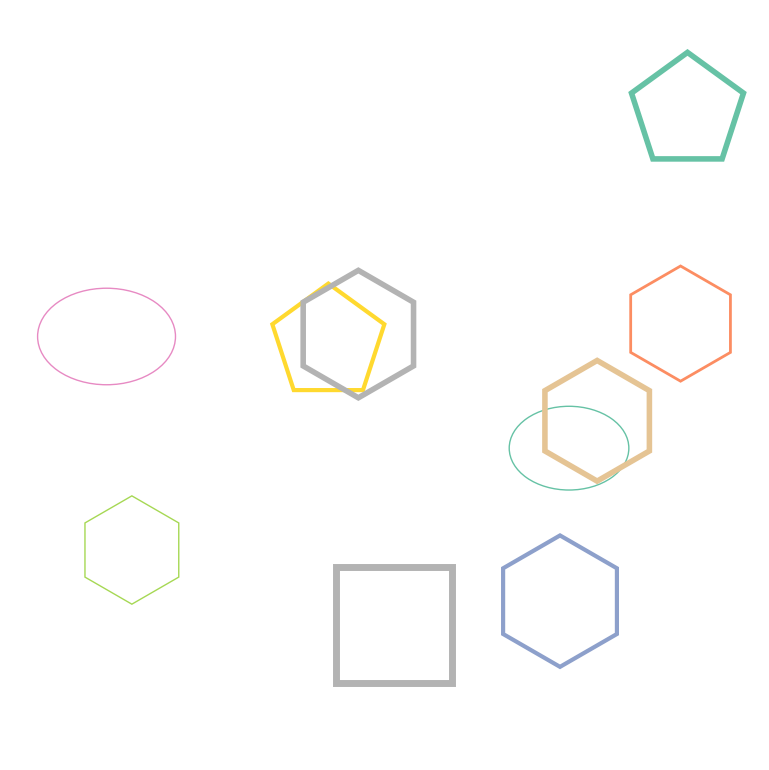[{"shape": "oval", "thickness": 0.5, "radius": 0.39, "center": [0.739, 0.418]}, {"shape": "pentagon", "thickness": 2, "radius": 0.38, "center": [0.893, 0.855]}, {"shape": "hexagon", "thickness": 1, "radius": 0.37, "center": [0.884, 0.58]}, {"shape": "hexagon", "thickness": 1.5, "radius": 0.43, "center": [0.727, 0.219]}, {"shape": "oval", "thickness": 0.5, "radius": 0.45, "center": [0.138, 0.563]}, {"shape": "hexagon", "thickness": 0.5, "radius": 0.35, "center": [0.171, 0.286]}, {"shape": "pentagon", "thickness": 1.5, "radius": 0.38, "center": [0.426, 0.555]}, {"shape": "hexagon", "thickness": 2, "radius": 0.39, "center": [0.776, 0.453]}, {"shape": "square", "thickness": 2.5, "radius": 0.38, "center": [0.512, 0.188]}, {"shape": "hexagon", "thickness": 2, "radius": 0.41, "center": [0.465, 0.566]}]